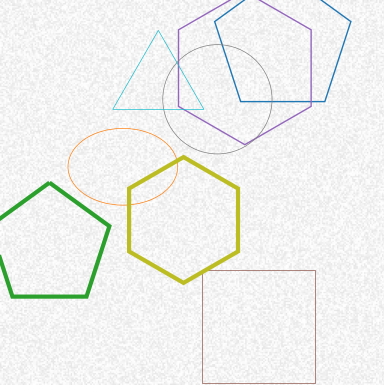[{"shape": "pentagon", "thickness": 1, "radius": 0.93, "center": [0.734, 0.887]}, {"shape": "oval", "thickness": 0.5, "radius": 0.71, "center": [0.319, 0.567]}, {"shape": "pentagon", "thickness": 3, "radius": 0.82, "center": [0.129, 0.362]}, {"shape": "hexagon", "thickness": 1, "radius": 0.99, "center": [0.636, 0.823]}, {"shape": "square", "thickness": 0.5, "radius": 0.73, "center": [0.672, 0.153]}, {"shape": "circle", "thickness": 0.5, "radius": 0.71, "center": [0.565, 0.742]}, {"shape": "hexagon", "thickness": 3, "radius": 0.82, "center": [0.477, 0.429]}, {"shape": "triangle", "thickness": 0.5, "radius": 0.68, "center": [0.411, 0.784]}]